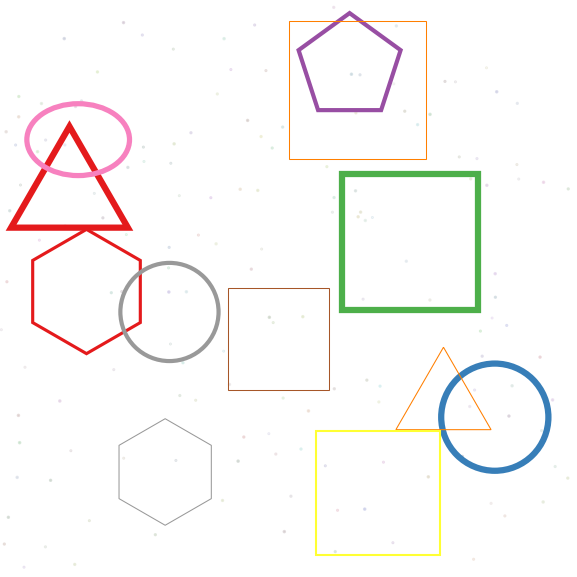[{"shape": "hexagon", "thickness": 1.5, "radius": 0.54, "center": [0.15, 0.494]}, {"shape": "triangle", "thickness": 3, "radius": 0.58, "center": [0.12, 0.663]}, {"shape": "circle", "thickness": 3, "radius": 0.46, "center": [0.857, 0.277]}, {"shape": "square", "thickness": 3, "radius": 0.59, "center": [0.71, 0.58]}, {"shape": "pentagon", "thickness": 2, "radius": 0.46, "center": [0.605, 0.884]}, {"shape": "square", "thickness": 0.5, "radius": 0.6, "center": [0.619, 0.843]}, {"shape": "triangle", "thickness": 0.5, "radius": 0.48, "center": [0.768, 0.303]}, {"shape": "square", "thickness": 1, "radius": 0.54, "center": [0.655, 0.145]}, {"shape": "square", "thickness": 0.5, "radius": 0.44, "center": [0.482, 0.412]}, {"shape": "oval", "thickness": 2.5, "radius": 0.44, "center": [0.135, 0.757]}, {"shape": "circle", "thickness": 2, "radius": 0.43, "center": [0.293, 0.459]}, {"shape": "hexagon", "thickness": 0.5, "radius": 0.46, "center": [0.286, 0.182]}]